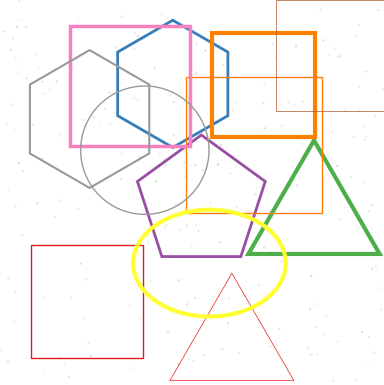[{"shape": "triangle", "thickness": 0.5, "radius": 0.93, "center": [0.602, 0.104]}, {"shape": "square", "thickness": 1, "radius": 0.73, "center": [0.226, 0.217]}, {"shape": "hexagon", "thickness": 2, "radius": 0.83, "center": [0.449, 0.782]}, {"shape": "triangle", "thickness": 3, "radius": 0.98, "center": [0.816, 0.439]}, {"shape": "pentagon", "thickness": 2, "radius": 0.87, "center": [0.523, 0.475]}, {"shape": "square", "thickness": 3, "radius": 0.67, "center": [0.684, 0.779]}, {"shape": "square", "thickness": 1, "radius": 0.88, "center": [0.661, 0.624]}, {"shape": "oval", "thickness": 3, "radius": 0.99, "center": [0.544, 0.317]}, {"shape": "square", "thickness": 0.5, "radius": 0.72, "center": [0.861, 0.856]}, {"shape": "square", "thickness": 2.5, "radius": 0.78, "center": [0.337, 0.776]}, {"shape": "circle", "thickness": 1, "radius": 0.83, "center": [0.376, 0.61]}, {"shape": "hexagon", "thickness": 1.5, "radius": 0.89, "center": [0.233, 0.691]}]